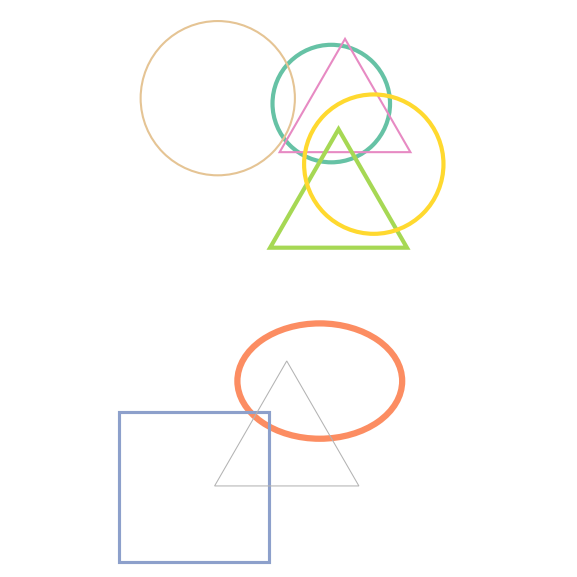[{"shape": "circle", "thickness": 2, "radius": 0.51, "center": [0.574, 0.82]}, {"shape": "oval", "thickness": 3, "radius": 0.71, "center": [0.554, 0.339]}, {"shape": "square", "thickness": 1.5, "radius": 0.65, "center": [0.336, 0.156]}, {"shape": "triangle", "thickness": 1, "radius": 0.65, "center": [0.597, 0.801]}, {"shape": "triangle", "thickness": 2, "radius": 0.68, "center": [0.586, 0.639]}, {"shape": "circle", "thickness": 2, "radius": 0.6, "center": [0.647, 0.715]}, {"shape": "circle", "thickness": 1, "radius": 0.67, "center": [0.377, 0.829]}, {"shape": "triangle", "thickness": 0.5, "radius": 0.72, "center": [0.497, 0.23]}]